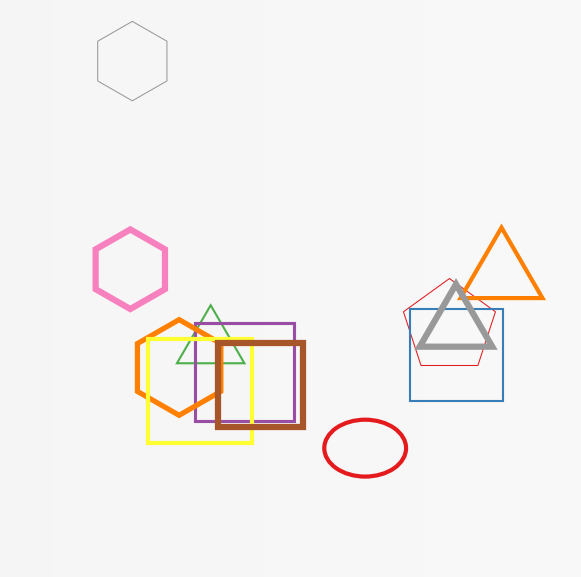[{"shape": "oval", "thickness": 2, "radius": 0.35, "center": [0.628, 0.223]}, {"shape": "pentagon", "thickness": 0.5, "radius": 0.42, "center": [0.773, 0.434]}, {"shape": "square", "thickness": 1, "radius": 0.4, "center": [0.786, 0.385]}, {"shape": "triangle", "thickness": 1, "radius": 0.34, "center": [0.362, 0.404]}, {"shape": "square", "thickness": 1.5, "radius": 0.43, "center": [0.42, 0.355]}, {"shape": "hexagon", "thickness": 2.5, "radius": 0.41, "center": [0.308, 0.363]}, {"shape": "triangle", "thickness": 2, "radius": 0.41, "center": [0.863, 0.524]}, {"shape": "square", "thickness": 2, "radius": 0.45, "center": [0.344, 0.322]}, {"shape": "square", "thickness": 3, "radius": 0.36, "center": [0.448, 0.332]}, {"shape": "hexagon", "thickness": 3, "radius": 0.34, "center": [0.224, 0.533]}, {"shape": "triangle", "thickness": 3, "radius": 0.36, "center": [0.785, 0.435]}, {"shape": "hexagon", "thickness": 0.5, "radius": 0.34, "center": [0.228, 0.893]}]